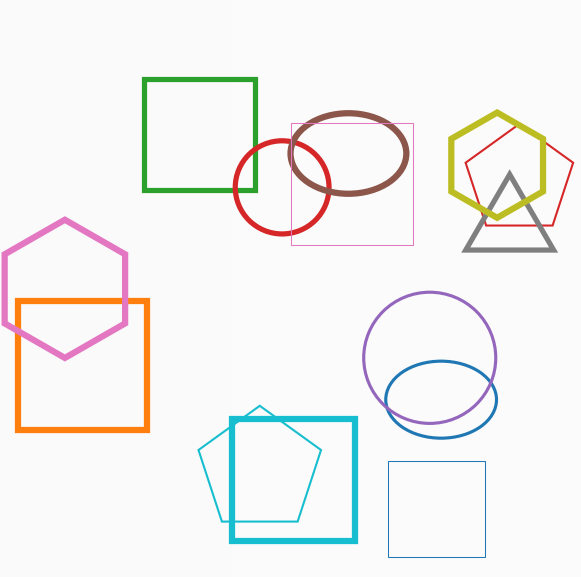[{"shape": "oval", "thickness": 1.5, "radius": 0.48, "center": [0.759, 0.307]}, {"shape": "square", "thickness": 0.5, "radius": 0.42, "center": [0.751, 0.118]}, {"shape": "square", "thickness": 3, "radius": 0.56, "center": [0.142, 0.366]}, {"shape": "square", "thickness": 2.5, "radius": 0.48, "center": [0.343, 0.766]}, {"shape": "pentagon", "thickness": 1, "radius": 0.49, "center": [0.894, 0.687]}, {"shape": "circle", "thickness": 2.5, "radius": 0.4, "center": [0.485, 0.675]}, {"shape": "circle", "thickness": 1.5, "radius": 0.57, "center": [0.739, 0.38]}, {"shape": "oval", "thickness": 3, "radius": 0.5, "center": [0.599, 0.733]}, {"shape": "hexagon", "thickness": 3, "radius": 0.6, "center": [0.112, 0.499]}, {"shape": "square", "thickness": 0.5, "radius": 0.53, "center": [0.605, 0.681]}, {"shape": "triangle", "thickness": 2.5, "radius": 0.44, "center": [0.877, 0.61]}, {"shape": "hexagon", "thickness": 3, "radius": 0.46, "center": [0.855, 0.713]}, {"shape": "square", "thickness": 3, "radius": 0.53, "center": [0.505, 0.169]}, {"shape": "pentagon", "thickness": 1, "radius": 0.55, "center": [0.447, 0.186]}]